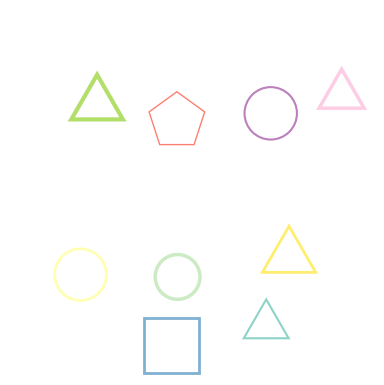[{"shape": "triangle", "thickness": 1.5, "radius": 0.34, "center": [0.691, 0.155]}, {"shape": "circle", "thickness": 2, "radius": 0.34, "center": [0.209, 0.287]}, {"shape": "pentagon", "thickness": 1, "radius": 0.38, "center": [0.459, 0.686]}, {"shape": "square", "thickness": 2, "radius": 0.36, "center": [0.446, 0.102]}, {"shape": "triangle", "thickness": 3, "radius": 0.39, "center": [0.252, 0.729]}, {"shape": "triangle", "thickness": 2.5, "radius": 0.34, "center": [0.887, 0.753]}, {"shape": "circle", "thickness": 1.5, "radius": 0.34, "center": [0.703, 0.706]}, {"shape": "circle", "thickness": 2.5, "radius": 0.29, "center": [0.461, 0.281]}, {"shape": "triangle", "thickness": 2, "radius": 0.4, "center": [0.751, 0.333]}]